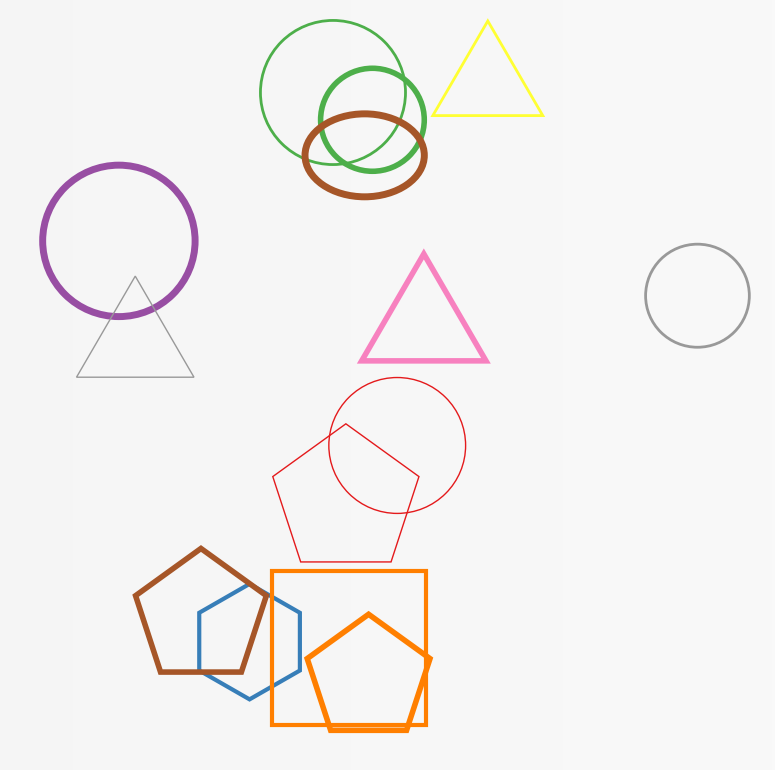[{"shape": "pentagon", "thickness": 0.5, "radius": 0.5, "center": [0.446, 0.35]}, {"shape": "circle", "thickness": 0.5, "radius": 0.44, "center": [0.513, 0.421]}, {"shape": "hexagon", "thickness": 1.5, "radius": 0.37, "center": [0.322, 0.167]}, {"shape": "circle", "thickness": 1, "radius": 0.47, "center": [0.43, 0.88]}, {"shape": "circle", "thickness": 2, "radius": 0.33, "center": [0.481, 0.844]}, {"shape": "circle", "thickness": 2.5, "radius": 0.49, "center": [0.153, 0.687]}, {"shape": "square", "thickness": 1.5, "radius": 0.5, "center": [0.451, 0.158]}, {"shape": "pentagon", "thickness": 2, "radius": 0.42, "center": [0.476, 0.119]}, {"shape": "triangle", "thickness": 1, "radius": 0.41, "center": [0.629, 0.891]}, {"shape": "oval", "thickness": 2.5, "radius": 0.38, "center": [0.471, 0.798]}, {"shape": "pentagon", "thickness": 2, "radius": 0.44, "center": [0.259, 0.199]}, {"shape": "triangle", "thickness": 2, "radius": 0.46, "center": [0.547, 0.578]}, {"shape": "circle", "thickness": 1, "radius": 0.33, "center": [0.9, 0.616]}, {"shape": "triangle", "thickness": 0.5, "radius": 0.44, "center": [0.175, 0.554]}]